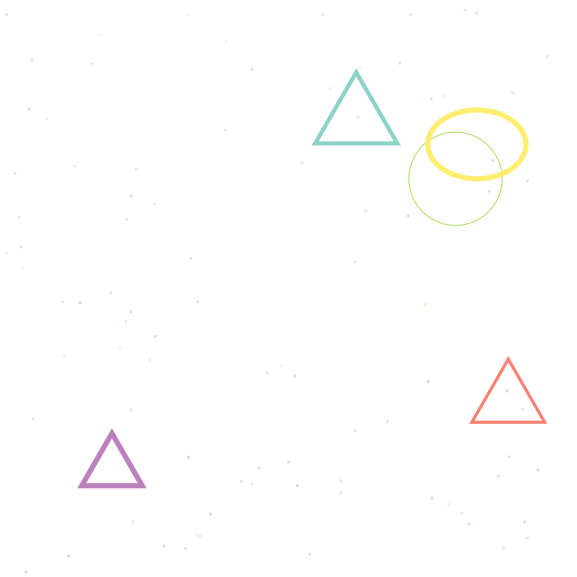[{"shape": "triangle", "thickness": 2, "radius": 0.41, "center": [0.617, 0.792]}, {"shape": "triangle", "thickness": 1.5, "radius": 0.36, "center": [0.88, 0.304]}, {"shape": "circle", "thickness": 0.5, "radius": 0.4, "center": [0.789, 0.69]}, {"shape": "triangle", "thickness": 2.5, "radius": 0.3, "center": [0.194, 0.188]}, {"shape": "oval", "thickness": 2.5, "radius": 0.42, "center": [0.826, 0.749]}]